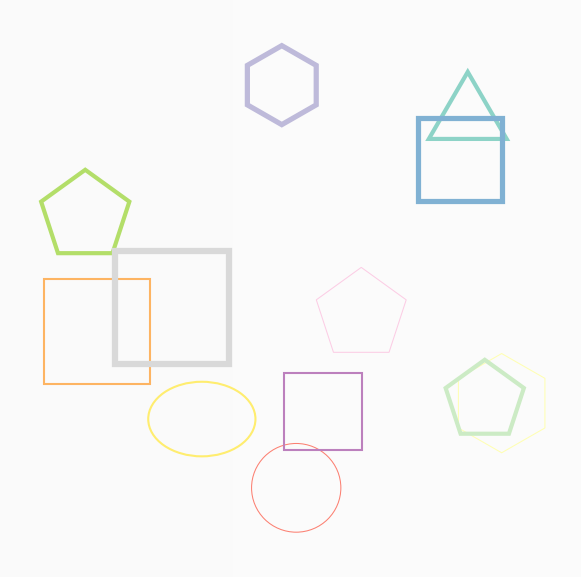[{"shape": "triangle", "thickness": 2, "radius": 0.39, "center": [0.805, 0.797]}, {"shape": "hexagon", "thickness": 0.5, "radius": 0.43, "center": [0.863, 0.301]}, {"shape": "hexagon", "thickness": 2.5, "radius": 0.34, "center": [0.485, 0.852]}, {"shape": "circle", "thickness": 0.5, "radius": 0.38, "center": [0.51, 0.154]}, {"shape": "square", "thickness": 2.5, "radius": 0.36, "center": [0.792, 0.723]}, {"shape": "square", "thickness": 1, "radius": 0.46, "center": [0.167, 0.426]}, {"shape": "pentagon", "thickness": 2, "radius": 0.4, "center": [0.147, 0.625]}, {"shape": "pentagon", "thickness": 0.5, "radius": 0.41, "center": [0.622, 0.455]}, {"shape": "square", "thickness": 3, "radius": 0.49, "center": [0.296, 0.466]}, {"shape": "square", "thickness": 1, "radius": 0.33, "center": [0.556, 0.287]}, {"shape": "pentagon", "thickness": 2, "radius": 0.35, "center": [0.834, 0.305]}, {"shape": "oval", "thickness": 1, "radius": 0.46, "center": [0.347, 0.274]}]